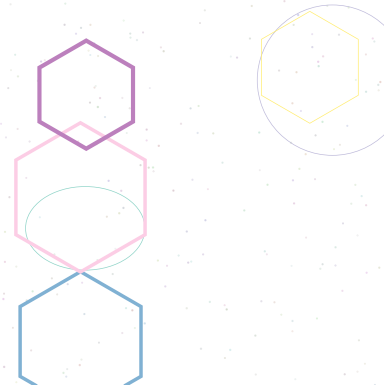[{"shape": "oval", "thickness": 0.5, "radius": 0.78, "center": [0.221, 0.407]}, {"shape": "circle", "thickness": 0.5, "radius": 0.98, "center": [0.864, 0.792]}, {"shape": "hexagon", "thickness": 2.5, "radius": 0.91, "center": [0.209, 0.113]}, {"shape": "hexagon", "thickness": 2.5, "radius": 0.97, "center": [0.209, 0.487]}, {"shape": "hexagon", "thickness": 3, "radius": 0.7, "center": [0.224, 0.754]}, {"shape": "hexagon", "thickness": 0.5, "radius": 0.73, "center": [0.805, 0.825]}]